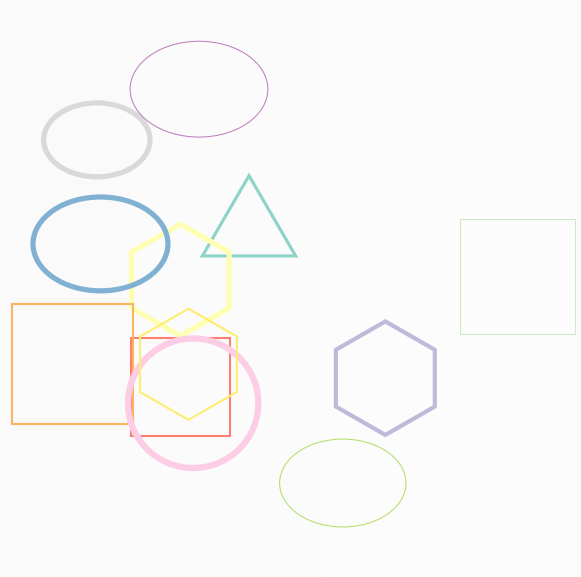[{"shape": "triangle", "thickness": 1.5, "radius": 0.46, "center": [0.428, 0.602]}, {"shape": "hexagon", "thickness": 2.5, "radius": 0.48, "center": [0.31, 0.514]}, {"shape": "hexagon", "thickness": 2, "radius": 0.49, "center": [0.663, 0.344]}, {"shape": "square", "thickness": 1, "radius": 0.42, "center": [0.311, 0.328]}, {"shape": "oval", "thickness": 2.5, "radius": 0.58, "center": [0.173, 0.577]}, {"shape": "square", "thickness": 1, "radius": 0.52, "center": [0.124, 0.368]}, {"shape": "oval", "thickness": 0.5, "radius": 0.54, "center": [0.59, 0.163]}, {"shape": "circle", "thickness": 3, "radius": 0.56, "center": [0.332, 0.301]}, {"shape": "oval", "thickness": 2.5, "radius": 0.46, "center": [0.167, 0.757]}, {"shape": "oval", "thickness": 0.5, "radius": 0.59, "center": [0.342, 0.845]}, {"shape": "square", "thickness": 0.5, "radius": 0.5, "center": [0.89, 0.52]}, {"shape": "hexagon", "thickness": 1, "radius": 0.48, "center": [0.324, 0.368]}]